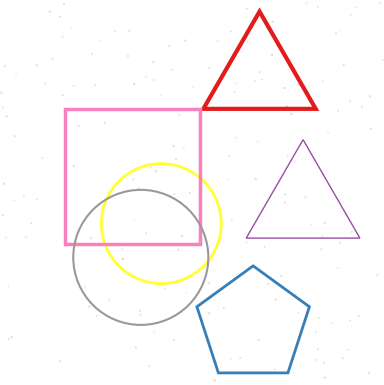[{"shape": "triangle", "thickness": 3, "radius": 0.84, "center": [0.674, 0.802]}, {"shape": "pentagon", "thickness": 2, "radius": 0.77, "center": [0.658, 0.156]}, {"shape": "triangle", "thickness": 1, "radius": 0.85, "center": [0.787, 0.467]}, {"shape": "circle", "thickness": 2, "radius": 0.78, "center": [0.419, 0.419]}, {"shape": "square", "thickness": 2.5, "radius": 0.88, "center": [0.344, 0.542]}, {"shape": "circle", "thickness": 1.5, "radius": 0.88, "center": [0.366, 0.332]}]